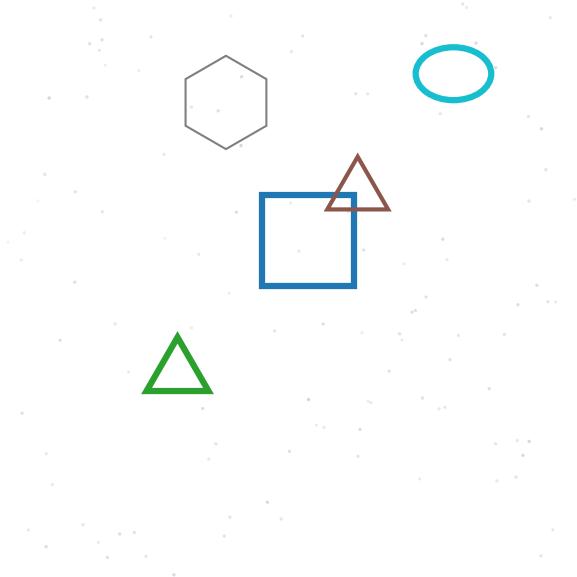[{"shape": "square", "thickness": 3, "radius": 0.4, "center": [0.534, 0.583]}, {"shape": "triangle", "thickness": 3, "radius": 0.31, "center": [0.307, 0.353]}, {"shape": "triangle", "thickness": 2, "radius": 0.3, "center": [0.619, 0.667]}, {"shape": "hexagon", "thickness": 1, "radius": 0.4, "center": [0.391, 0.822]}, {"shape": "oval", "thickness": 3, "radius": 0.33, "center": [0.785, 0.871]}]